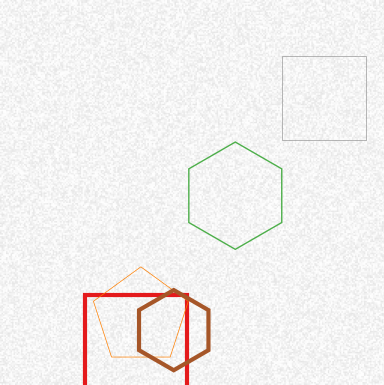[{"shape": "square", "thickness": 3, "radius": 0.67, "center": [0.353, 0.101]}, {"shape": "hexagon", "thickness": 1, "radius": 0.7, "center": [0.611, 0.492]}, {"shape": "pentagon", "thickness": 0.5, "radius": 0.65, "center": [0.366, 0.177]}, {"shape": "hexagon", "thickness": 3, "radius": 0.52, "center": [0.451, 0.142]}, {"shape": "square", "thickness": 0.5, "radius": 0.55, "center": [0.842, 0.746]}]